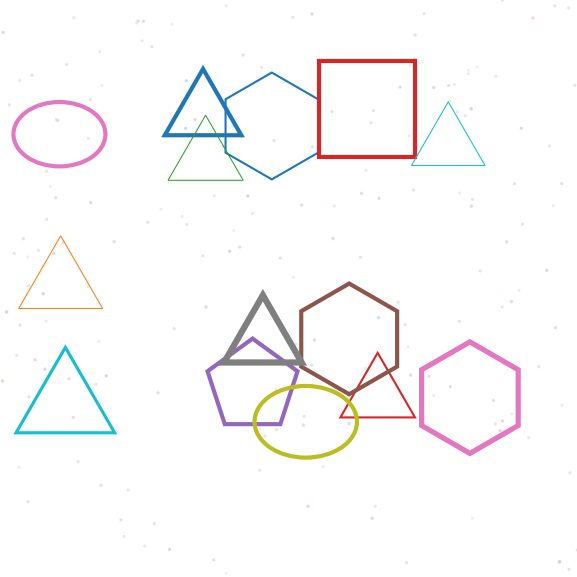[{"shape": "triangle", "thickness": 2, "radius": 0.38, "center": [0.352, 0.803]}, {"shape": "hexagon", "thickness": 1, "radius": 0.46, "center": [0.471, 0.781]}, {"shape": "triangle", "thickness": 0.5, "radius": 0.42, "center": [0.105, 0.507]}, {"shape": "triangle", "thickness": 0.5, "radius": 0.38, "center": [0.356, 0.725]}, {"shape": "square", "thickness": 2, "radius": 0.42, "center": [0.635, 0.81]}, {"shape": "triangle", "thickness": 1, "radius": 0.37, "center": [0.654, 0.314]}, {"shape": "pentagon", "thickness": 2, "radius": 0.41, "center": [0.437, 0.331]}, {"shape": "hexagon", "thickness": 2, "radius": 0.48, "center": [0.605, 0.412]}, {"shape": "oval", "thickness": 2, "radius": 0.4, "center": [0.103, 0.767]}, {"shape": "hexagon", "thickness": 2.5, "radius": 0.48, "center": [0.814, 0.311]}, {"shape": "triangle", "thickness": 3, "radius": 0.39, "center": [0.455, 0.41]}, {"shape": "oval", "thickness": 2, "radius": 0.44, "center": [0.529, 0.269]}, {"shape": "triangle", "thickness": 1.5, "radius": 0.49, "center": [0.113, 0.299]}, {"shape": "triangle", "thickness": 0.5, "radius": 0.37, "center": [0.776, 0.749]}]